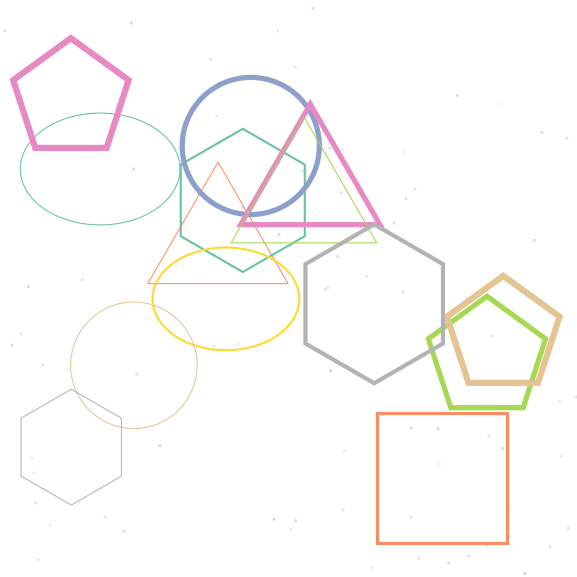[{"shape": "hexagon", "thickness": 1, "radius": 0.62, "center": [0.42, 0.652]}, {"shape": "oval", "thickness": 0.5, "radius": 0.69, "center": [0.173, 0.706]}, {"shape": "triangle", "thickness": 0.5, "radius": 0.7, "center": [0.377, 0.578]}, {"shape": "square", "thickness": 1.5, "radius": 0.56, "center": [0.766, 0.172]}, {"shape": "circle", "thickness": 2.5, "radius": 0.59, "center": [0.434, 0.746]}, {"shape": "pentagon", "thickness": 3, "radius": 0.53, "center": [0.123, 0.828]}, {"shape": "triangle", "thickness": 2.5, "radius": 0.7, "center": [0.537, 0.68]}, {"shape": "triangle", "thickness": 0.5, "radius": 0.73, "center": [0.526, 0.651]}, {"shape": "pentagon", "thickness": 2.5, "radius": 0.53, "center": [0.843, 0.379]}, {"shape": "oval", "thickness": 1, "radius": 0.64, "center": [0.391, 0.482]}, {"shape": "circle", "thickness": 0.5, "radius": 0.55, "center": [0.232, 0.367]}, {"shape": "pentagon", "thickness": 3, "radius": 0.51, "center": [0.871, 0.419]}, {"shape": "hexagon", "thickness": 2, "radius": 0.69, "center": [0.648, 0.473]}, {"shape": "hexagon", "thickness": 0.5, "radius": 0.5, "center": [0.123, 0.225]}]